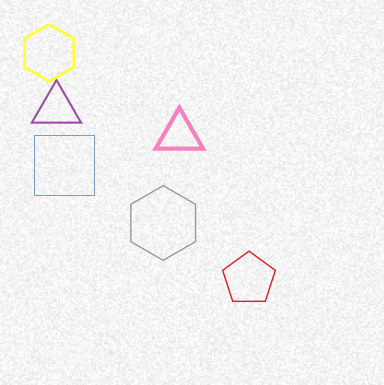[{"shape": "pentagon", "thickness": 1, "radius": 0.36, "center": [0.647, 0.276]}, {"shape": "square", "thickness": 0.5, "radius": 0.39, "center": [0.167, 0.571]}, {"shape": "triangle", "thickness": 1.5, "radius": 0.37, "center": [0.147, 0.718]}, {"shape": "hexagon", "thickness": 2, "radius": 0.37, "center": [0.128, 0.863]}, {"shape": "triangle", "thickness": 3, "radius": 0.36, "center": [0.466, 0.649]}, {"shape": "hexagon", "thickness": 1, "radius": 0.49, "center": [0.424, 0.421]}]